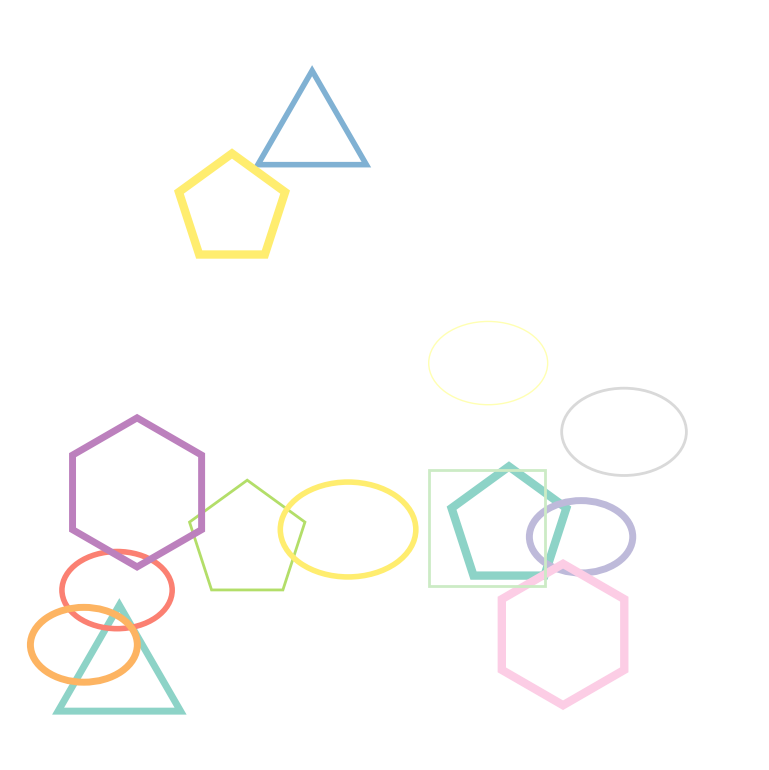[{"shape": "triangle", "thickness": 2.5, "radius": 0.46, "center": [0.155, 0.122]}, {"shape": "pentagon", "thickness": 3, "radius": 0.39, "center": [0.661, 0.316]}, {"shape": "oval", "thickness": 0.5, "radius": 0.39, "center": [0.634, 0.528]}, {"shape": "oval", "thickness": 2.5, "radius": 0.34, "center": [0.755, 0.303]}, {"shape": "oval", "thickness": 2, "radius": 0.36, "center": [0.152, 0.234]}, {"shape": "triangle", "thickness": 2, "radius": 0.41, "center": [0.405, 0.827]}, {"shape": "oval", "thickness": 2.5, "radius": 0.35, "center": [0.109, 0.163]}, {"shape": "pentagon", "thickness": 1, "radius": 0.39, "center": [0.321, 0.298]}, {"shape": "hexagon", "thickness": 3, "radius": 0.46, "center": [0.731, 0.176]}, {"shape": "oval", "thickness": 1, "radius": 0.4, "center": [0.81, 0.439]}, {"shape": "hexagon", "thickness": 2.5, "radius": 0.48, "center": [0.178, 0.361]}, {"shape": "square", "thickness": 1, "radius": 0.38, "center": [0.633, 0.314]}, {"shape": "pentagon", "thickness": 3, "radius": 0.36, "center": [0.301, 0.728]}, {"shape": "oval", "thickness": 2, "radius": 0.44, "center": [0.452, 0.312]}]